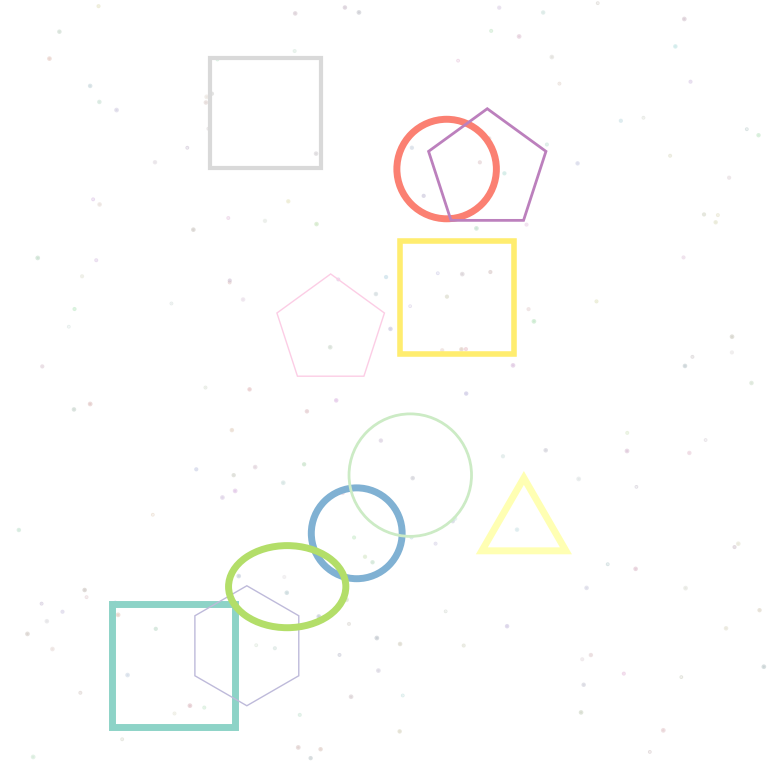[{"shape": "square", "thickness": 2.5, "radius": 0.4, "center": [0.225, 0.136]}, {"shape": "triangle", "thickness": 2.5, "radius": 0.32, "center": [0.68, 0.316]}, {"shape": "hexagon", "thickness": 0.5, "radius": 0.39, "center": [0.321, 0.161]}, {"shape": "circle", "thickness": 2.5, "radius": 0.32, "center": [0.58, 0.78]}, {"shape": "circle", "thickness": 2.5, "radius": 0.29, "center": [0.463, 0.307]}, {"shape": "oval", "thickness": 2.5, "radius": 0.38, "center": [0.373, 0.238]}, {"shape": "pentagon", "thickness": 0.5, "radius": 0.37, "center": [0.429, 0.571]}, {"shape": "square", "thickness": 1.5, "radius": 0.36, "center": [0.345, 0.853]}, {"shape": "pentagon", "thickness": 1, "radius": 0.4, "center": [0.633, 0.779]}, {"shape": "circle", "thickness": 1, "radius": 0.4, "center": [0.533, 0.383]}, {"shape": "square", "thickness": 2, "radius": 0.37, "center": [0.594, 0.614]}]